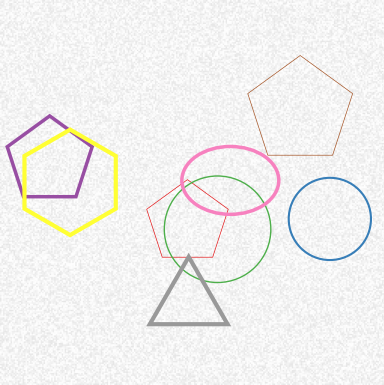[{"shape": "pentagon", "thickness": 0.5, "radius": 0.56, "center": [0.487, 0.422]}, {"shape": "circle", "thickness": 1.5, "radius": 0.53, "center": [0.857, 0.431]}, {"shape": "circle", "thickness": 1, "radius": 0.69, "center": [0.565, 0.405]}, {"shape": "pentagon", "thickness": 2.5, "radius": 0.58, "center": [0.129, 0.583]}, {"shape": "hexagon", "thickness": 3, "radius": 0.68, "center": [0.182, 0.526]}, {"shape": "pentagon", "thickness": 0.5, "radius": 0.72, "center": [0.78, 0.713]}, {"shape": "oval", "thickness": 2.5, "radius": 0.63, "center": [0.598, 0.531]}, {"shape": "triangle", "thickness": 3, "radius": 0.58, "center": [0.49, 0.216]}]